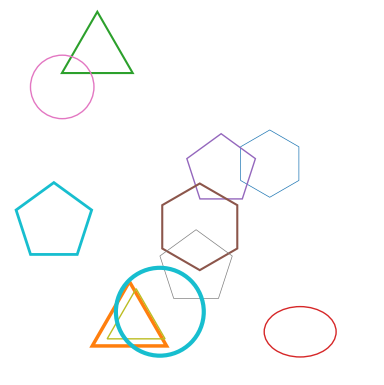[{"shape": "hexagon", "thickness": 0.5, "radius": 0.44, "center": [0.701, 0.575]}, {"shape": "triangle", "thickness": 2.5, "radius": 0.56, "center": [0.336, 0.157]}, {"shape": "triangle", "thickness": 1.5, "radius": 0.53, "center": [0.253, 0.863]}, {"shape": "oval", "thickness": 1, "radius": 0.47, "center": [0.78, 0.138]}, {"shape": "pentagon", "thickness": 1, "radius": 0.47, "center": [0.574, 0.559]}, {"shape": "hexagon", "thickness": 1.5, "radius": 0.56, "center": [0.519, 0.411]}, {"shape": "circle", "thickness": 1, "radius": 0.41, "center": [0.162, 0.774]}, {"shape": "pentagon", "thickness": 0.5, "radius": 0.49, "center": [0.509, 0.305]}, {"shape": "triangle", "thickness": 1, "radius": 0.43, "center": [0.354, 0.163]}, {"shape": "circle", "thickness": 3, "radius": 0.57, "center": [0.415, 0.19]}, {"shape": "pentagon", "thickness": 2, "radius": 0.52, "center": [0.14, 0.423]}]